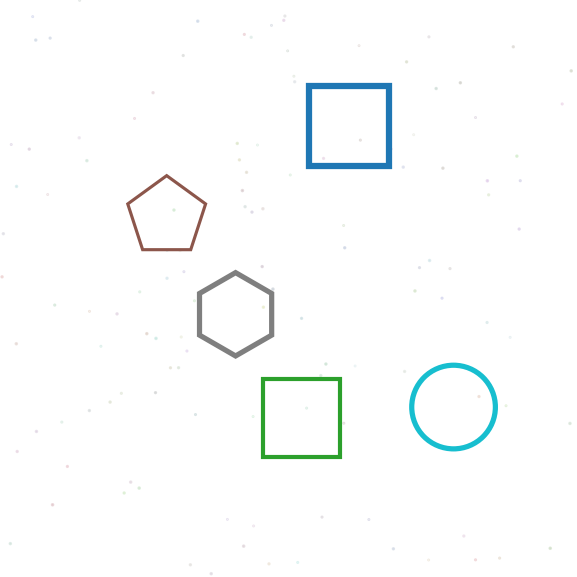[{"shape": "square", "thickness": 3, "radius": 0.35, "center": [0.605, 0.781]}, {"shape": "square", "thickness": 2, "radius": 0.34, "center": [0.522, 0.275]}, {"shape": "pentagon", "thickness": 1.5, "radius": 0.35, "center": [0.289, 0.624]}, {"shape": "hexagon", "thickness": 2.5, "radius": 0.36, "center": [0.408, 0.455]}, {"shape": "circle", "thickness": 2.5, "radius": 0.36, "center": [0.785, 0.294]}]